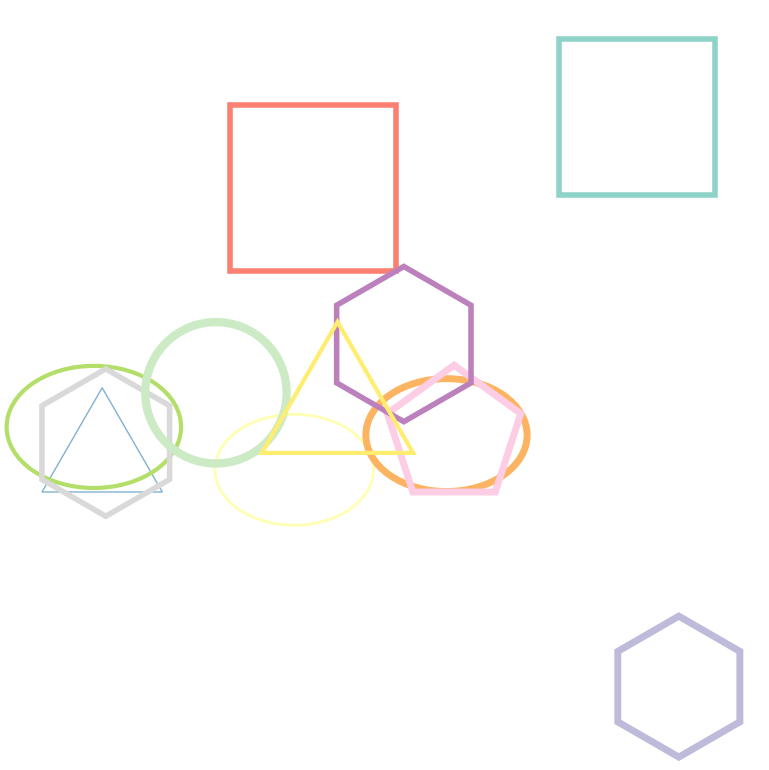[{"shape": "square", "thickness": 2, "radius": 0.51, "center": [0.827, 0.848]}, {"shape": "oval", "thickness": 1, "radius": 0.51, "center": [0.382, 0.39]}, {"shape": "hexagon", "thickness": 2.5, "radius": 0.46, "center": [0.882, 0.108]}, {"shape": "square", "thickness": 2, "radius": 0.54, "center": [0.407, 0.756]}, {"shape": "triangle", "thickness": 0.5, "radius": 0.45, "center": [0.133, 0.406]}, {"shape": "oval", "thickness": 2.5, "radius": 0.52, "center": [0.58, 0.435]}, {"shape": "oval", "thickness": 1.5, "radius": 0.57, "center": [0.122, 0.446]}, {"shape": "pentagon", "thickness": 2.5, "radius": 0.46, "center": [0.59, 0.435]}, {"shape": "hexagon", "thickness": 2, "radius": 0.48, "center": [0.137, 0.425]}, {"shape": "hexagon", "thickness": 2, "radius": 0.5, "center": [0.524, 0.553]}, {"shape": "circle", "thickness": 3, "radius": 0.46, "center": [0.28, 0.49]}, {"shape": "triangle", "thickness": 1.5, "radius": 0.57, "center": [0.438, 0.469]}]